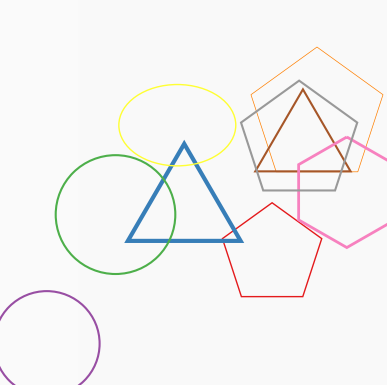[{"shape": "pentagon", "thickness": 1, "radius": 0.67, "center": [0.702, 0.339]}, {"shape": "triangle", "thickness": 3, "radius": 0.84, "center": [0.475, 0.458]}, {"shape": "circle", "thickness": 1.5, "radius": 0.77, "center": [0.298, 0.443]}, {"shape": "circle", "thickness": 1.5, "radius": 0.68, "center": [0.121, 0.107]}, {"shape": "pentagon", "thickness": 0.5, "radius": 0.9, "center": [0.818, 0.699]}, {"shape": "oval", "thickness": 1, "radius": 0.75, "center": [0.458, 0.675]}, {"shape": "triangle", "thickness": 1.5, "radius": 0.71, "center": [0.782, 0.626]}, {"shape": "hexagon", "thickness": 2, "radius": 0.72, "center": [0.895, 0.501]}, {"shape": "pentagon", "thickness": 1.5, "radius": 0.79, "center": [0.772, 0.633]}]